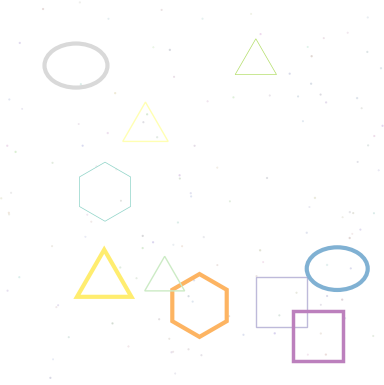[{"shape": "hexagon", "thickness": 0.5, "radius": 0.38, "center": [0.273, 0.502]}, {"shape": "triangle", "thickness": 1, "radius": 0.34, "center": [0.378, 0.667]}, {"shape": "square", "thickness": 1, "radius": 0.33, "center": [0.73, 0.215]}, {"shape": "oval", "thickness": 3, "radius": 0.4, "center": [0.876, 0.302]}, {"shape": "hexagon", "thickness": 3, "radius": 0.41, "center": [0.518, 0.207]}, {"shape": "triangle", "thickness": 0.5, "radius": 0.31, "center": [0.665, 0.837]}, {"shape": "oval", "thickness": 3, "radius": 0.41, "center": [0.197, 0.83]}, {"shape": "square", "thickness": 2.5, "radius": 0.32, "center": [0.826, 0.128]}, {"shape": "triangle", "thickness": 1, "radius": 0.3, "center": [0.428, 0.274]}, {"shape": "triangle", "thickness": 3, "radius": 0.41, "center": [0.271, 0.27]}]